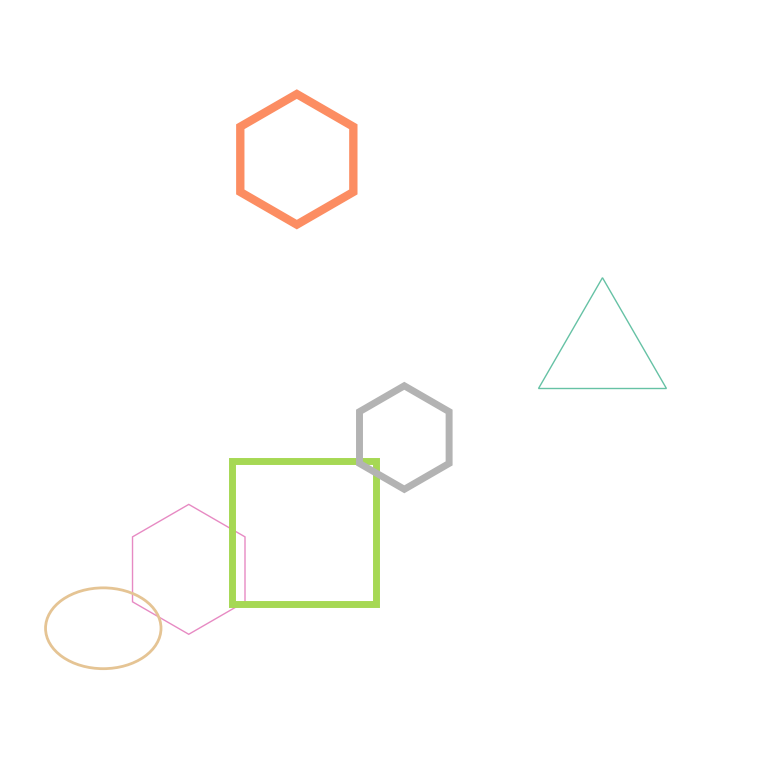[{"shape": "triangle", "thickness": 0.5, "radius": 0.48, "center": [0.782, 0.543]}, {"shape": "hexagon", "thickness": 3, "radius": 0.42, "center": [0.385, 0.793]}, {"shape": "hexagon", "thickness": 0.5, "radius": 0.42, "center": [0.245, 0.261]}, {"shape": "square", "thickness": 2.5, "radius": 0.47, "center": [0.395, 0.308]}, {"shape": "oval", "thickness": 1, "radius": 0.37, "center": [0.134, 0.184]}, {"shape": "hexagon", "thickness": 2.5, "radius": 0.34, "center": [0.525, 0.432]}]